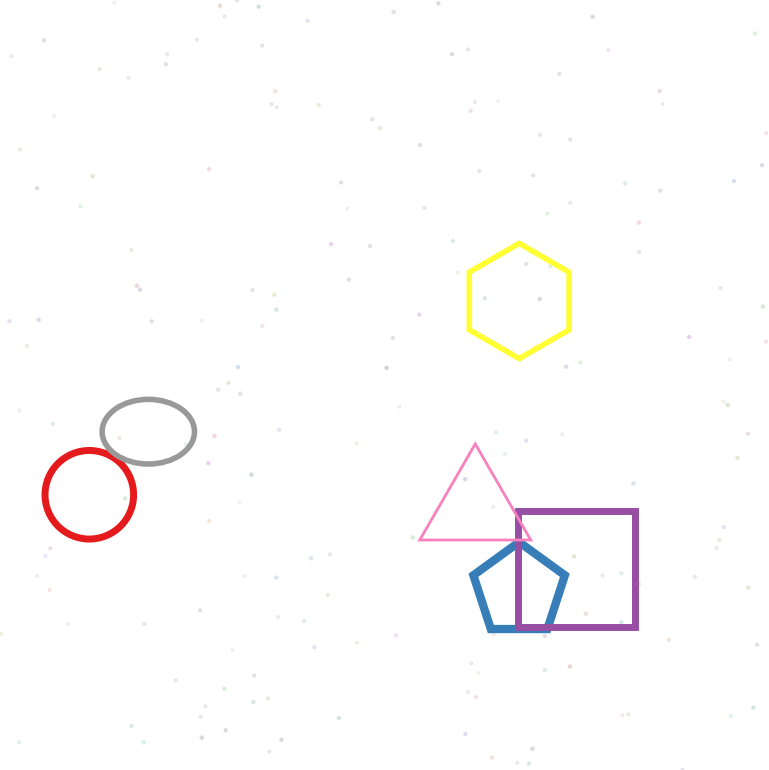[{"shape": "circle", "thickness": 2.5, "radius": 0.29, "center": [0.116, 0.357]}, {"shape": "pentagon", "thickness": 3, "radius": 0.31, "center": [0.674, 0.234]}, {"shape": "square", "thickness": 2.5, "radius": 0.38, "center": [0.749, 0.261]}, {"shape": "hexagon", "thickness": 2, "radius": 0.37, "center": [0.674, 0.609]}, {"shape": "triangle", "thickness": 1, "radius": 0.42, "center": [0.617, 0.34]}, {"shape": "oval", "thickness": 2, "radius": 0.3, "center": [0.193, 0.439]}]